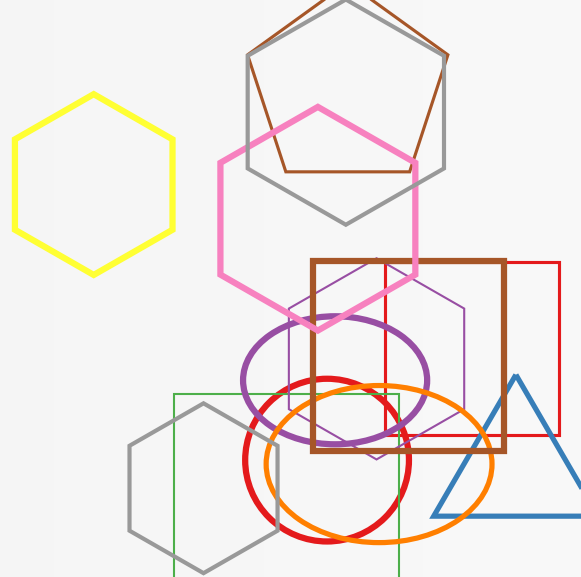[{"shape": "square", "thickness": 1.5, "radius": 0.75, "center": [0.812, 0.396]}, {"shape": "circle", "thickness": 3, "radius": 0.7, "center": [0.563, 0.202]}, {"shape": "triangle", "thickness": 2.5, "radius": 0.82, "center": [0.888, 0.187]}, {"shape": "square", "thickness": 1, "radius": 0.97, "center": [0.492, 0.124]}, {"shape": "oval", "thickness": 3, "radius": 0.79, "center": [0.577, 0.341]}, {"shape": "hexagon", "thickness": 1, "radius": 0.87, "center": [0.648, 0.378]}, {"shape": "oval", "thickness": 2.5, "radius": 0.97, "center": [0.652, 0.196]}, {"shape": "hexagon", "thickness": 3, "radius": 0.78, "center": [0.161, 0.68]}, {"shape": "pentagon", "thickness": 1.5, "radius": 0.91, "center": [0.598, 0.848]}, {"shape": "square", "thickness": 3, "radius": 0.82, "center": [0.703, 0.383]}, {"shape": "hexagon", "thickness": 3, "radius": 0.97, "center": [0.547, 0.62]}, {"shape": "hexagon", "thickness": 2, "radius": 0.74, "center": [0.35, 0.154]}, {"shape": "hexagon", "thickness": 2, "radius": 0.98, "center": [0.595, 0.805]}]